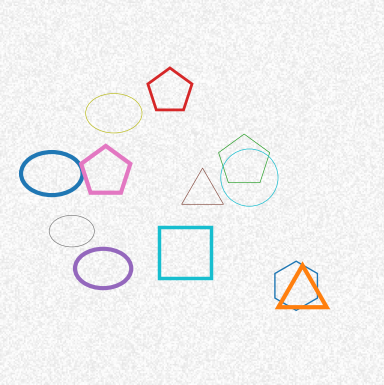[{"shape": "hexagon", "thickness": 1, "radius": 0.32, "center": [0.769, 0.258]}, {"shape": "oval", "thickness": 3, "radius": 0.4, "center": [0.135, 0.549]}, {"shape": "triangle", "thickness": 3, "radius": 0.36, "center": [0.786, 0.238]}, {"shape": "pentagon", "thickness": 0.5, "radius": 0.35, "center": [0.634, 0.582]}, {"shape": "pentagon", "thickness": 2, "radius": 0.3, "center": [0.441, 0.763]}, {"shape": "oval", "thickness": 3, "radius": 0.37, "center": [0.268, 0.303]}, {"shape": "triangle", "thickness": 0.5, "radius": 0.31, "center": [0.526, 0.501]}, {"shape": "pentagon", "thickness": 3, "radius": 0.34, "center": [0.275, 0.554]}, {"shape": "oval", "thickness": 0.5, "radius": 0.29, "center": [0.187, 0.4]}, {"shape": "oval", "thickness": 0.5, "radius": 0.37, "center": [0.296, 0.706]}, {"shape": "square", "thickness": 2.5, "radius": 0.33, "center": [0.481, 0.343]}, {"shape": "circle", "thickness": 0.5, "radius": 0.37, "center": [0.648, 0.539]}]